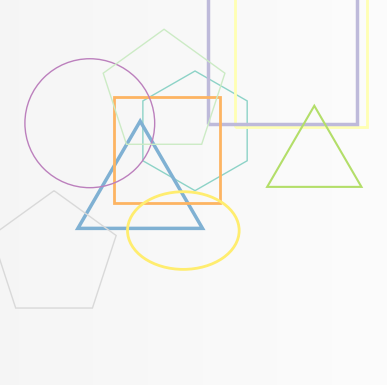[{"shape": "hexagon", "thickness": 1, "radius": 0.78, "center": [0.503, 0.66]}, {"shape": "square", "thickness": 2, "radius": 0.85, "center": [0.776, 0.84]}, {"shape": "square", "thickness": 2.5, "radius": 0.96, "center": [0.729, 0.869]}, {"shape": "triangle", "thickness": 2.5, "radius": 0.93, "center": [0.362, 0.5]}, {"shape": "square", "thickness": 2, "radius": 0.69, "center": [0.431, 0.61]}, {"shape": "triangle", "thickness": 1.5, "radius": 0.7, "center": [0.811, 0.585]}, {"shape": "pentagon", "thickness": 1, "radius": 0.84, "center": [0.14, 0.336]}, {"shape": "circle", "thickness": 1, "radius": 0.84, "center": [0.232, 0.68]}, {"shape": "pentagon", "thickness": 1, "radius": 0.83, "center": [0.423, 0.759]}, {"shape": "oval", "thickness": 2, "radius": 0.72, "center": [0.473, 0.401]}]